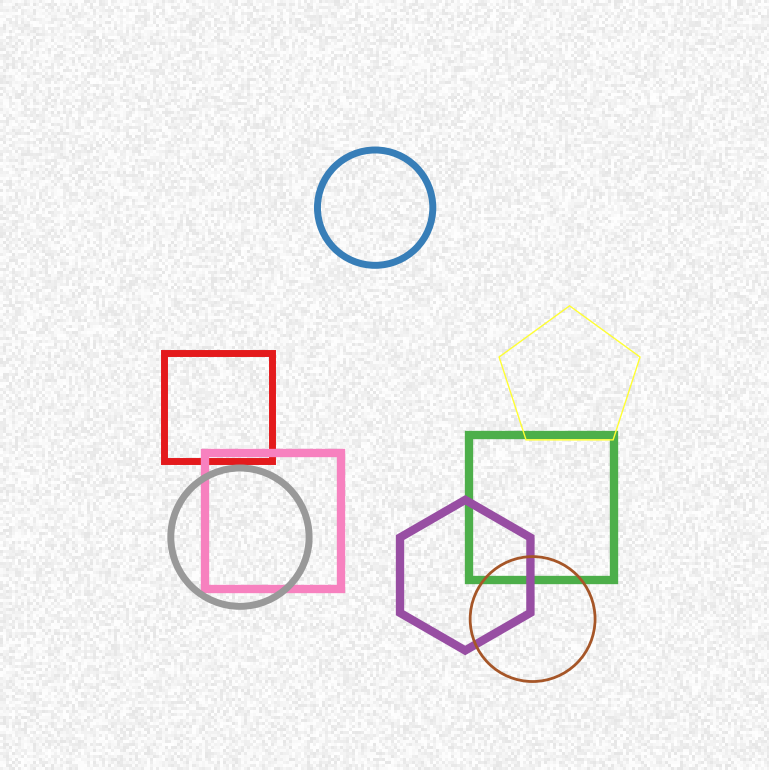[{"shape": "square", "thickness": 2.5, "radius": 0.35, "center": [0.283, 0.471]}, {"shape": "circle", "thickness": 2.5, "radius": 0.37, "center": [0.487, 0.73]}, {"shape": "square", "thickness": 3, "radius": 0.47, "center": [0.703, 0.34]}, {"shape": "hexagon", "thickness": 3, "radius": 0.49, "center": [0.604, 0.253]}, {"shape": "pentagon", "thickness": 0.5, "radius": 0.48, "center": [0.74, 0.507]}, {"shape": "circle", "thickness": 1, "radius": 0.41, "center": [0.692, 0.196]}, {"shape": "square", "thickness": 3, "radius": 0.44, "center": [0.354, 0.324]}, {"shape": "circle", "thickness": 2.5, "radius": 0.45, "center": [0.312, 0.302]}]